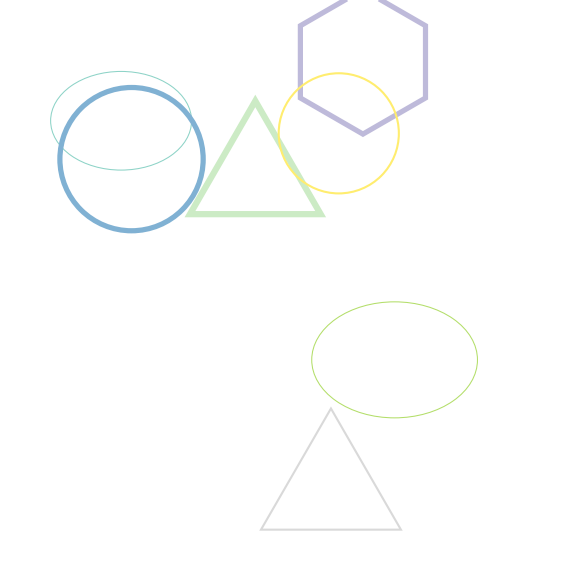[{"shape": "oval", "thickness": 0.5, "radius": 0.61, "center": [0.21, 0.79]}, {"shape": "hexagon", "thickness": 2.5, "radius": 0.63, "center": [0.628, 0.892]}, {"shape": "circle", "thickness": 2.5, "radius": 0.62, "center": [0.228, 0.724]}, {"shape": "oval", "thickness": 0.5, "radius": 0.72, "center": [0.683, 0.376]}, {"shape": "triangle", "thickness": 1, "radius": 0.7, "center": [0.573, 0.152]}, {"shape": "triangle", "thickness": 3, "radius": 0.65, "center": [0.442, 0.694]}, {"shape": "circle", "thickness": 1, "radius": 0.52, "center": [0.587, 0.768]}]